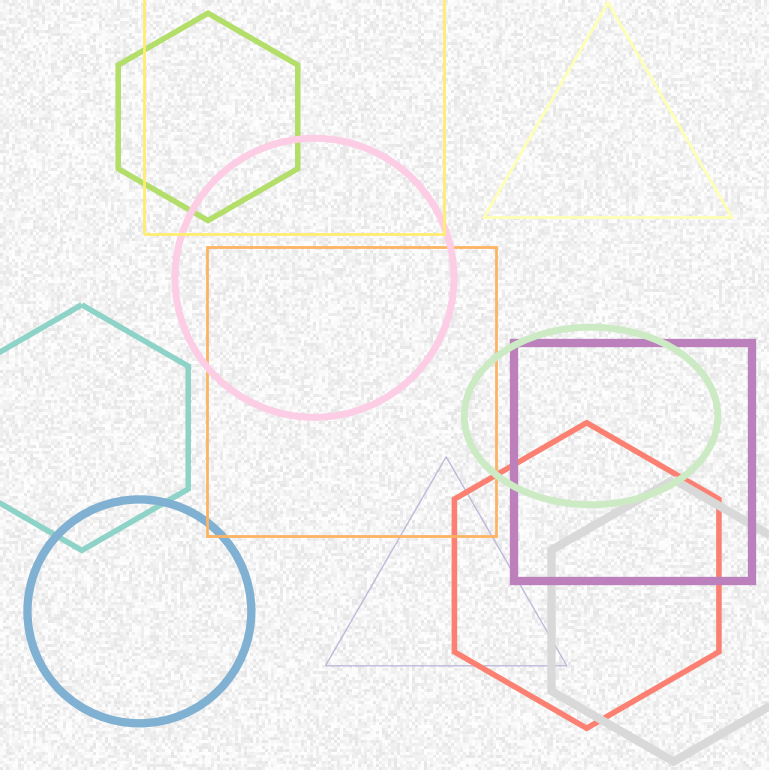[{"shape": "hexagon", "thickness": 2, "radius": 0.8, "center": [0.106, 0.445]}, {"shape": "triangle", "thickness": 1, "radius": 0.93, "center": [0.789, 0.811]}, {"shape": "triangle", "thickness": 0.5, "radius": 0.9, "center": [0.579, 0.226]}, {"shape": "hexagon", "thickness": 2, "radius": 0.99, "center": [0.762, 0.253]}, {"shape": "circle", "thickness": 3, "radius": 0.73, "center": [0.181, 0.206]}, {"shape": "square", "thickness": 1, "radius": 0.94, "center": [0.456, 0.492]}, {"shape": "hexagon", "thickness": 2, "radius": 0.67, "center": [0.27, 0.848]}, {"shape": "circle", "thickness": 2.5, "radius": 0.91, "center": [0.408, 0.639]}, {"shape": "hexagon", "thickness": 3, "radius": 0.92, "center": [0.875, 0.194]}, {"shape": "square", "thickness": 3, "radius": 0.77, "center": [0.822, 0.4]}, {"shape": "oval", "thickness": 2.5, "radius": 0.82, "center": [0.768, 0.46]}, {"shape": "square", "thickness": 1, "radius": 0.97, "center": [0.382, 0.891]}]